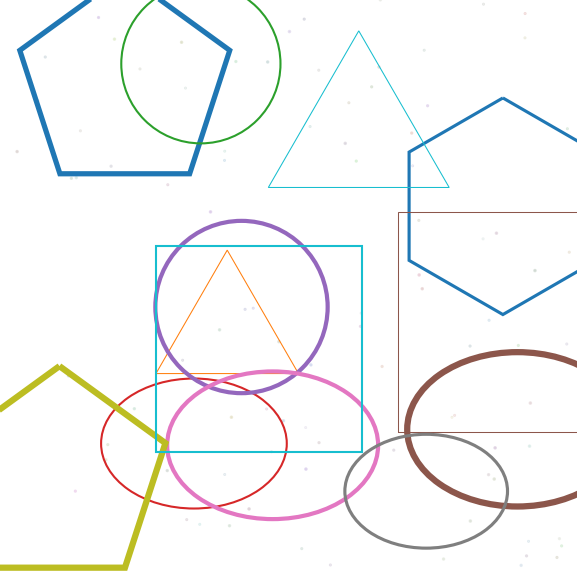[{"shape": "hexagon", "thickness": 1.5, "radius": 0.94, "center": [0.871, 0.642]}, {"shape": "pentagon", "thickness": 2.5, "radius": 0.96, "center": [0.216, 0.853]}, {"shape": "triangle", "thickness": 0.5, "radius": 0.71, "center": [0.393, 0.424]}, {"shape": "circle", "thickness": 1, "radius": 0.69, "center": [0.348, 0.889]}, {"shape": "oval", "thickness": 1, "radius": 0.8, "center": [0.336, 0.231]}, {"shape": "circle", "thickness": 2, "radius": 0.75, "center": [0.418, 0.467]}, {"shape": "square", "thickness": 0.5, "radius": 0.95, "center": [0.881, 0.442]}, {"shape": "oval", "thickness": 3, "radius": 0.95, "center": [0.896, 0.256]}, {"shape": "oval", "thickness": 2, "radius": 0.91, "center": [0.472, 0.228]}, {"shape": "oval", "thickness": 1.5, "radius": 0.7, "center": [0.738, 0.149]}, {"shape": "pentagon", "thickness": 3, "radius": 0.96, "center": [0.103, 0.172]}, {"shape": "triangle", "thickness": 0.5, "radius": 0.9, "center": [0.621, 0.765]}, {"shape": "square", "thickness": 1, "radius": 0.89, "center": [0.449, 0.394]}]